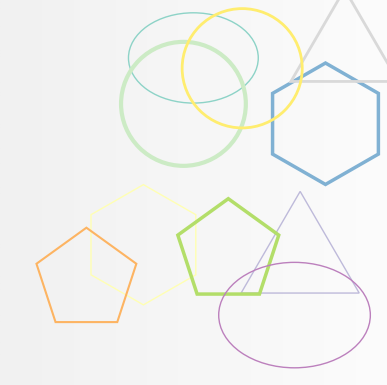[{"shape": "oval", "thickness": 1, "radius": 0.84, "center": [0.499, 0.85]}, {"shape": "hexagon", "thickness": 1, "radius": 0.78, "center": [0.37, 0.364]}, {"shape": "triangle", "thickness": 1, "radius": 0.88, "center": [0.775, 0.327]}, {"shape": "hexagon", "thickness": 2.5, "radius": 0.79, "center": [0.84, 0.679]}, {"shape": "pentagon", "thickness": 1.5, "radius": 0.68, "center": [0.223, 0.273]}, {"shape": "pentagon", "thickness": 2.5, "radius": 0.68, "center": [0.589, 0.347]}, {"shape": "triangle", "thickness": 2, "radius": 0.8, "center": [0.889, 0.868]}, {"shape": "oval", "thickness": 1, "radius": 0.98, "center": [0.76, 0.182]}, {"shape": "circle", "thickness": 3, "radius": 0.81, "center": [0.473, 0.73]}, {"shape": "circle", "thickness": 2, "radius": 0.77, "center": [0.625, 0.823]}]